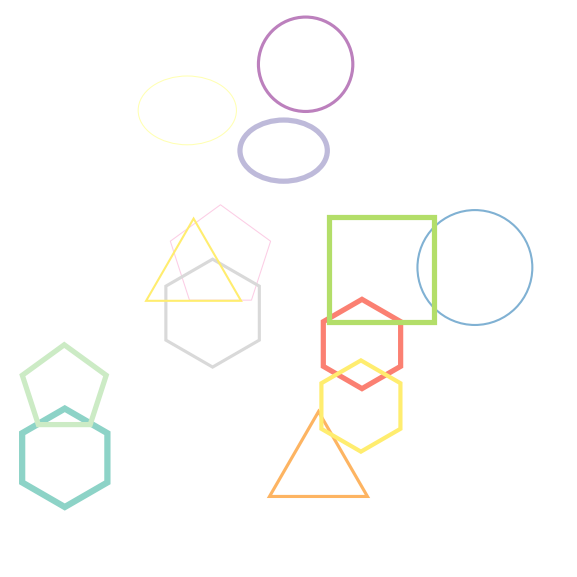[{"shape": "hexagon", "thickness": 3, "radius": 0.43, "center": [0.112, 0.206]}, {"shape": "oval", "thickness": 0.5, "radius": 0.43, "center": [0.324, 0.808]}, {"shape": "oval", "thickness": 2.5, "radius": 0.38, "center": [0.491, 0.738]}, {"shape": "hexagon", "thickness": 2.5, "radius": 0.39, "center": [0.627, 0.403]}, {"shape": "circle", "thickness": 1, "radius": 0.5, "center": [0.822, 0.536]}, {"shape": "triangle", "thickness": 1.5, "radius": 0.49, "center": [0.551, 0.188]}, {"shape": "square", "thickness": 2.5, "radius": 0.45, "center": [0.661, 0.532]}, {"shape": "pentagon", "thickness": 0.5, "radius": 0.46, "center": [0.382, 0.553]}, {"shape": "hexagon", "thickness": 1.5, "radius": 0.47, "center": [0.368, 0.457]}, {"shape": "circle", "thickness": 1.5, "radius": 0.41, "center": [0.529, 0.888]}, {"shape": "pentagon", "thickness": 2.5, "radius": 0.38, "center": [0.111, 0.326]}, {"shape": "triangle", "thickness": 1, "radius": 0.47, "center": [0.335, 0.526]}, {"shape": "hexagon", "thickness": 2, "radius": 0.39, "center": [0.625, 0.296]}]